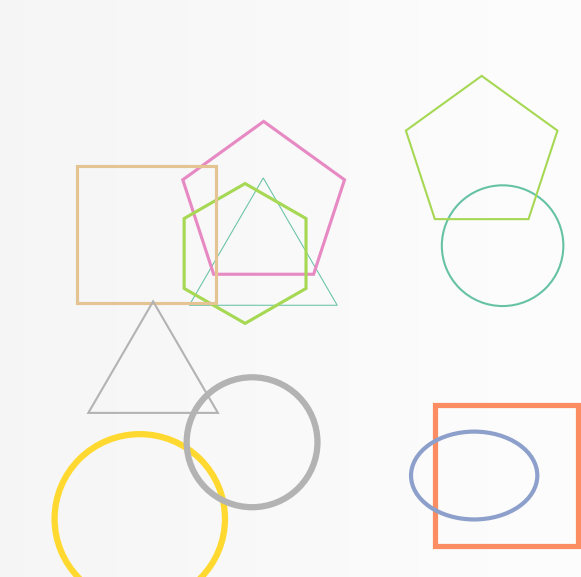[{"shape": "circle", "thickness": 1, "radius": 0.52, "center": [0.865, 0.574]}, {"shape": "triangle", "thickness": 0.5, "radius": 0.73, "center": [0.453, 0.544]}, {"shape": "square", "thickness": 2.5, "radius": 0.61, "center": [0.871, 0.176]}, {"shape": "oval", "thickness": 2, "radius": 0.54, "center": [0.816, 0.176]}, {"shape": "pentagon", "thickness": 1.5, "radius": 0.73, "center": [0.454, 0.643]}, {"shape": "hexagon", "thickness": 1.5, "radius": 0.61, "center": [0.422, 0.56]}, {"shape": "pentagon", "thickness": 1, "radius": 0.69, "center": [0.829, 0.731]}, {"shape": "circle", "thickness": 3, "radius": 0.73, "center": [0.24, 0.101]}, {"shape": "square", "thickness": 1.5, "radius": 0.59, "center": [0.252, 0.593]}, {"shape": "circle", "thickness": 3, "radius": 0.56, "center": [0.434, 0.233]}, {"shape": "triangle", "thickness": 1, "radius": 0.64, "center": [0.263, 0.349]}]